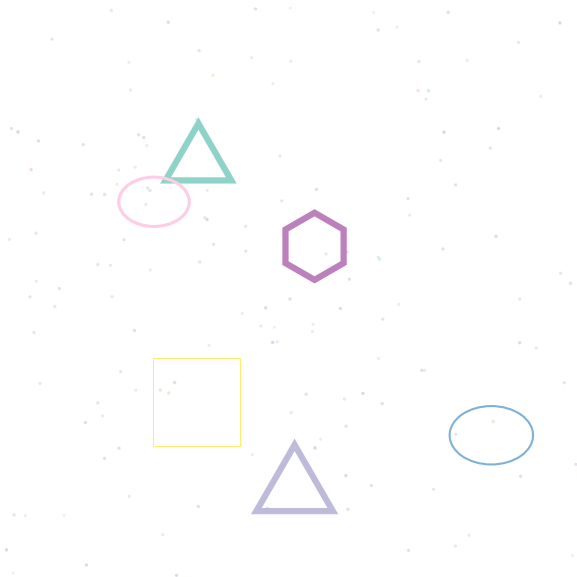[{"shape": "triangle", "thickness": 3, "radius": 0.33, "center": [0.344, 0.72]}, {"shape": "triangle", "thickness": 3, "radius": 0.38, "center": [0.51, 0.152]}, {"shape": "oval", "thickness": 1, "radius": 0.36, "center": [0.851, 0.245]}, {"shape": "oval", "thickness": 1.5, "radius": 0.31, "center": [0.267, 0.65]}, {"shape": "hexagon", "thickness": 3, "radius": 0.29, "center": [0.545, 0.573]}, {"shape": "square", "thickness": 0.5, "radius": 0.38, "center": [0.34, 0.303]}]